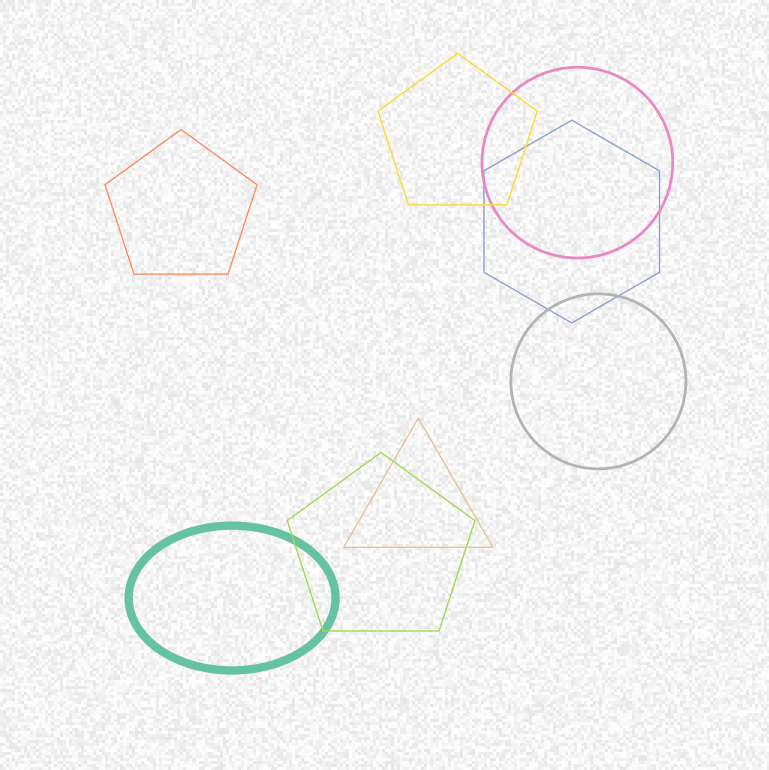[{"shape": "oval", "thickness": 3, "radius": 0.67, "center": [0.301, 0.223]}, {"shape": "pentagon", "thickness": 0.5, "radius": 0.52, "center": [0.235, 0.728]}, {"shape": "hexagon", "thickness": 0.5, "radius": 0.66, "center": [0.743, 0.712]}, {"shape": "circle", "thickness": 1, "radius": 0.62, "center": [0.75, 0.789]}, {"shape": "pentagon", "thickness": 0.5, "radius": 0.64, "center": [0.495, 0.284]}, {"shape": "pentagon", "thickness": 0.5, "radius": 0.54, "center": [0.594, 0.822]}, {"shape": "triangle", "thickness": 0.5, "radius": 0.56, "center": [0.543, 0.345]}, {"shape": "circle", "thickness": 1, "radius": 0.57, "center": [0.777, 0.505]}]